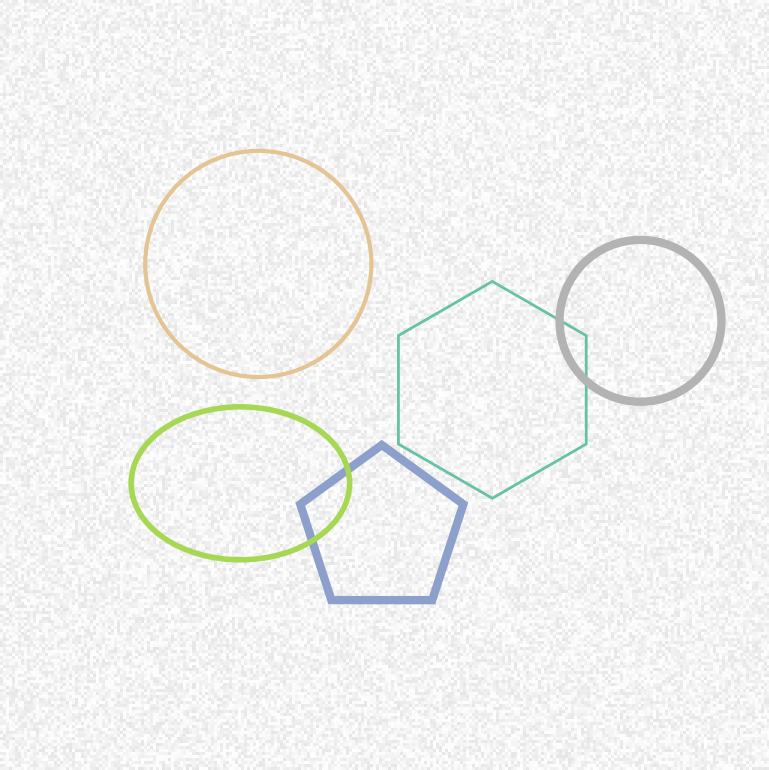[{"shape": "hexagon", "thickness": 1, "radius": 0.7, "center": [0.639, 0.494]}, {"shape": "pentagon", "thickness": 3, "radius": 0.56, "center": [0.496, 0.311]}, {"shape": "oval", "thickness": 2, "radius": 0.71, "center": [0.312, 0.372]}, {"shape": "circle", "thickness": 1.5, "radius": 0.73, "center": [0.335, 0.657]}, {"shape": "circle", "thickness": 3, "radius": 0.53, "center": [0.832, 0.583]}]